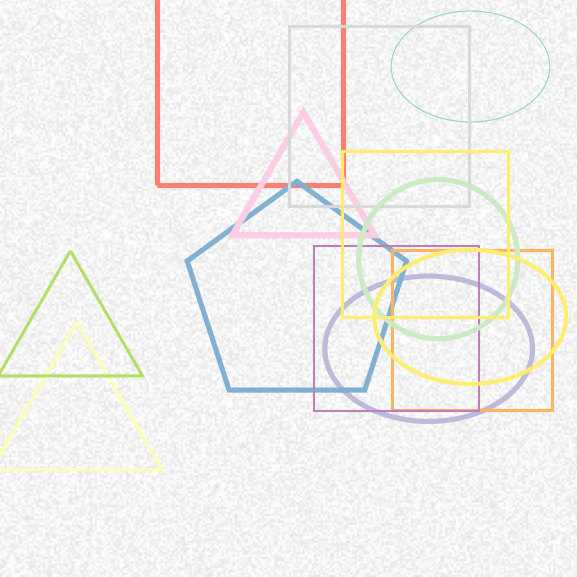[{"shape": "oval", "thickness": 0.5, "radius": 0.69, "center": [0.815, 0.884]}, {"shape": "triangle", "thickness": 1.5, "radius": 0.85, "center": [0.133, 0.271]}, {"shape": "oval", "thickness": 2.5, "radius": 0.9, "center": [0.742, 0.395]}, {"shape": "square", "thickness": 2.5, "radius": 0.81, "center": [0.433, 0.841]}, {"shape": "pentagon", "thickness": 2.5, "radius": 1.0, "center": [0.514, 0.485]}, {"shape": "square", "thickness": 1.5, "radius": 0.69, "center": [0.817, 0.428]}, {"shape": "triangle", "thickness": 1.5, "radius": 0.72, "center": [0.122, 0.42]}, {"shape": "triangle", "thickness": 3, "radius": 0.71, "center": [0.525, 0.663]}, {"shape": "square", "thickness": 1.5, "radius": 0.78, "center": [0.657, 0.799]}, {"shape": "square", "thickness": 1, "radius": 0.71, "center": [0.687, 0.429]}, {"shape": "circle", "thickness": 2.5, "radius": 0.69, "center": [0.759, 0.55]}, {"shape": "oval", "thickness": 2, "radius": 0.83, "center": [0.814, 0.45]}, {"shape": "square", "thickness": 1.5, "radius": 0.72, "center": [0.736, 0.593]}]